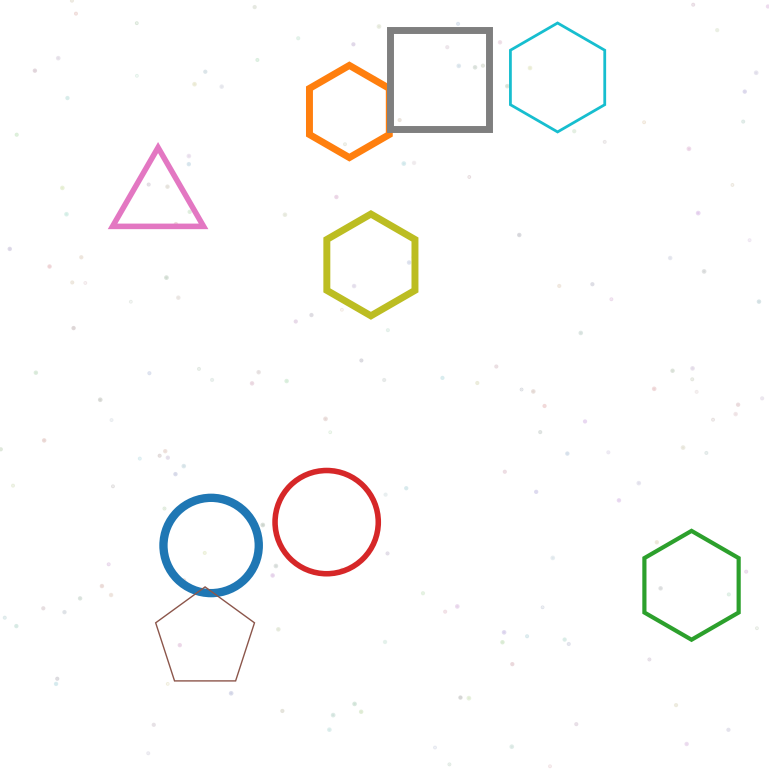[{"shape": "circle", "thickness": 3, "radius": 0.31, "center": [0.274, 0.292]}, {"shape": "hexagon", "thickness": 2.5, "radius": 0.3, "center": [0.454, 0.855]}, {"shape": "hexagon", "thickness": 1.5, "radius": 0.35, "center": [0.898, 0.24]}, {"shape": "circle", "thickness": 2, "radius": 0.34, "center": [0.424, 0.322]}, {"shape": "pentagon", "thickness": 0.5, "radius": 0.34, "center": [0.266, 0.17]}, {"shape": "triangle", "thickness": 2, "radius": 0.34, "center": [0.205, 0.74]}, {"shape": "square", "thickness": 2.5, "radius": 0.32, "center": [0.571, 0.896]}, {"shape": "hexagon", "thickness": 2.5, "radius": 0.33, "center": [0.482, 0.656]}, {"shape": "hexagon", "thickness": 1, "radius": 0.35, "center": [0.724, 0.899]}]